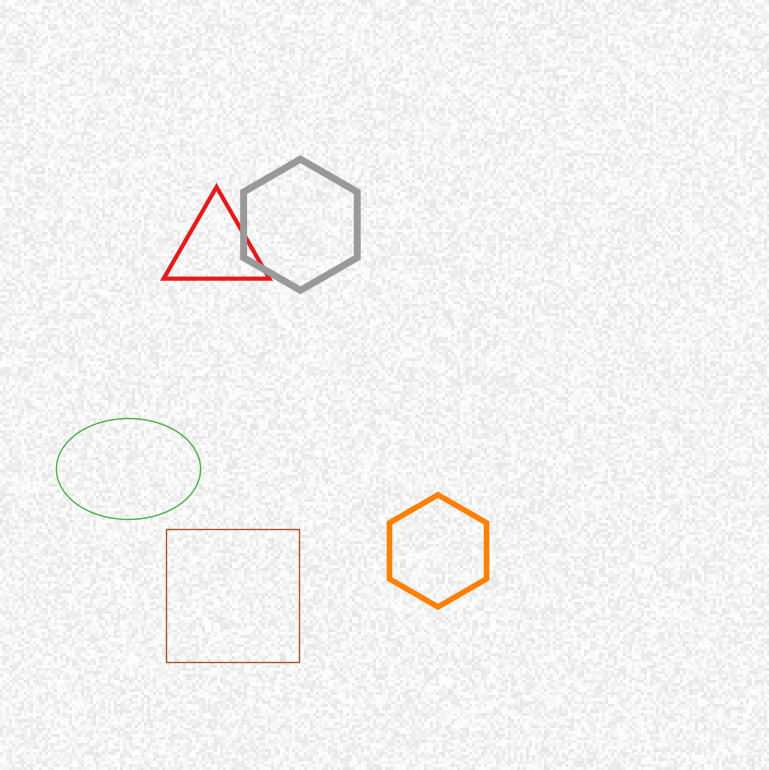[{"shape": "triangle", "thickness": 1.5, "radius": 0.4, "center": [0.281, 0.678]}, {"shape": "oval", "thickness": 0.5, "radius": 0.47, "center": [0.167, 0.391]}, {"shape": "hexagon", "thickness": 2, "radius": 0.36, "center": [0.569, 0.285]}, {"shape": "square", "thickness": 0.5, "radius": 0.43, "center": [0.301, 0.226]}, {"shape": "hexagon", "thickness": 2.5, "radius": 0.43, "center": [0.39, 0.708]}]